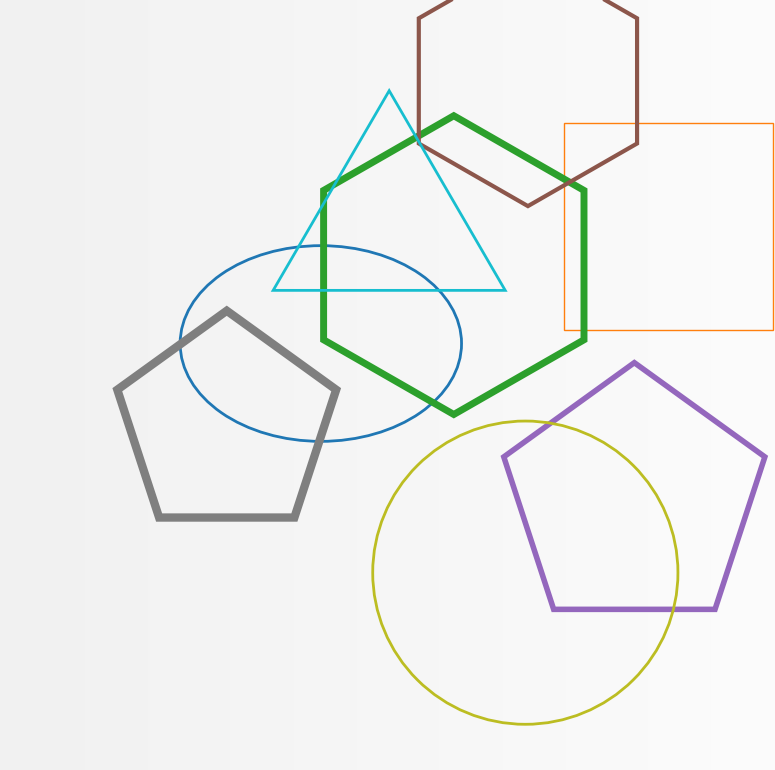[{"shape": "oval", "thickness": 1, "radius": 0.91, "center": [0.414, 0.554]}, {"shape": "square", "thickness": 0.5, "radius": 0.67, "center": [0.862, 0.706]}, {"shape": "hexagon", "thickness": 2.5, "radius": 0.97, "center": [0.586, 0.656]}, {"shape": "pentagon", "thickness": 2, "radius": 0.89, "center": [0.818, 0.352]}, {"shape": "hexagon", "thickness": 1.5, "radius": 0.81, "center": [0.681, 0.895]}, {"shape": "pentagon", "thickness": 3, "radius": 0.74, "center": [0.293, 0.448]}, {"shape": "circle", "thickness": 1, "radius": 0.98, "center": [0.678, 0.256]}, {"shape": "triangle", "thickness": 1, "radius": 0.86, "center": [0.502, 0.709]}]